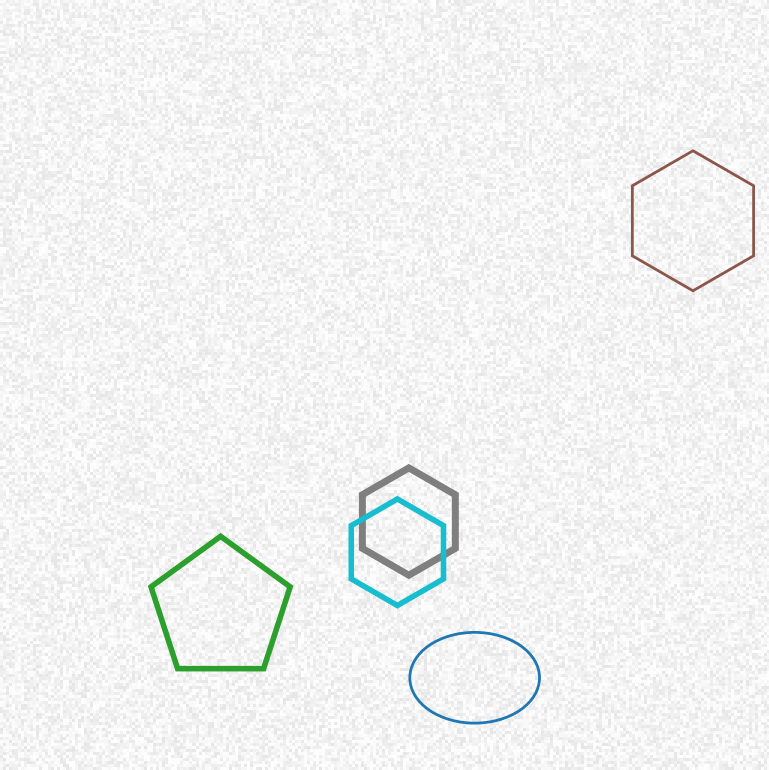[{"shape": "oval", "thickness": 1, "radius": 0.42, "center": [0.616, 0.12]}, {"shape": "pentagon", "thickness": 2, "radius": 0.47, "center": [0.287, 0.208]}, {"shape": "hexagon", "thickness": 1, "radius": 0.45, "center": [0.9, 0.713]}, {"shape": "hexagon", "thickness": 2.5, "radius": 0.35, "center": [0.531, 0.323]}, {"shape": "hexagon", "thickness": 2, "radius": 0.35, "center": [0.516, 0.283]}]